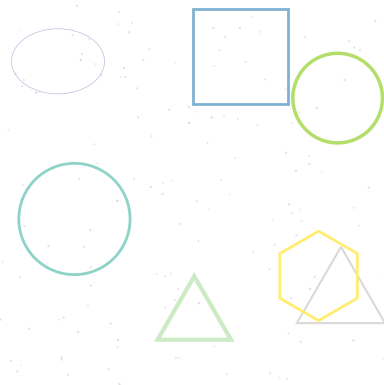[{"shape": "circle", "thickness": 2, "radius": 0.72, "center": [0.193, 0.431]}, {"shape": "oval", "thickness": 0.5, "radius": 0.6, "center": [0.151, 0.841]}, {"shape": "square", "thickness": 2, "radius": 0.62, "center": [0.625, 0.854]}, {"shape": "circle", "thickness": 2.5, "radius": 0.58, "center": [0.877, 0.745]}, {"shape": "triangle", "thickness": 1.5, "radius": 0.66, "center": [0.886, 0.227]}, {"shape": "triangle", "thickness": 3, "radius": 0.55, "center": [0.505, 0.173]}, {"shape": "hexagon", "thickness": 2, "radius": 0.58, "center": [0.828, 0.283]}]